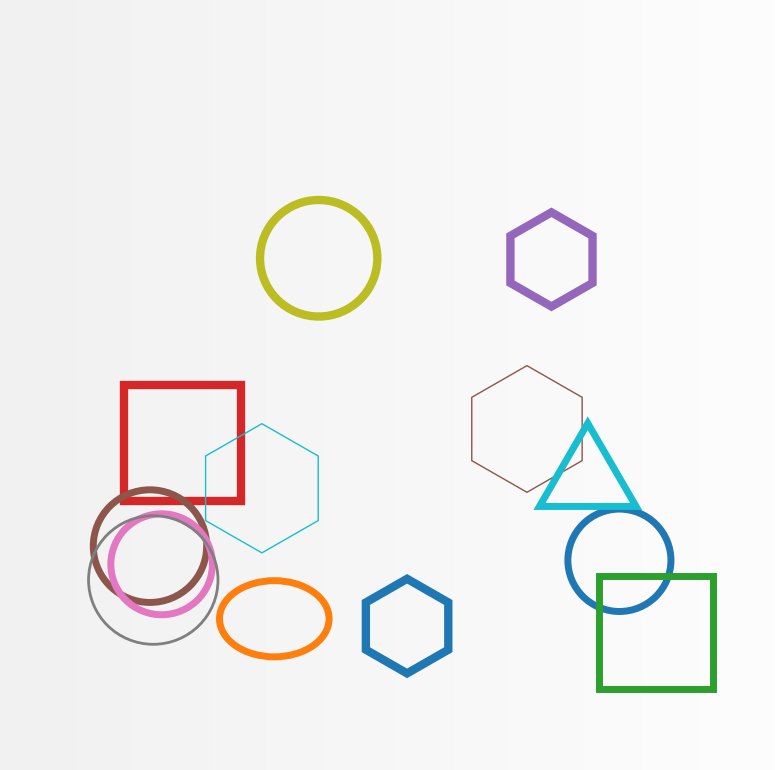[{"shape": "circle", "thickness": 2.5, "radius": 0.33, "center": [0.799, 0.272]}, {"shape": "hexagon", "thickness": 3, "radius": 0.31, "center": [0.525, 0.187]}, {"shape": "oval", "thickness": 2.5, "radius": 0.35, "center": [0.354, 0.196]}, {"shape": "square", "thickness": 2.5, "radius": 0.37, "center": [0.846, 0.178]}, {"shape": "square", "thickness": 3, "radius": 0.38, "center": [0.236, 0.425]}, {"shape": "hexagon", "thickness": 3, "radius": 0.31, "center": [0.712, 0.663]}, {"shape": "circle", "thickness": 2.5, "radius": 0.37, "center": [0.194, 0.291]}, {"shape": "hexagon", "thickness": 0.5, "radius": 0.41, "center": [0.68, 0.443]}, {"shape": "circle", "thickness": 2.5, "radius": 0.33, "center": [0.209, 0.267]}, {"shape": "circle", "thickness": 1, "radius": 0.42, "center": [0.198, 0.247]}, {"shape": "circle", "thickness": 3, "radius": 0.38, "center": [0.411, 0.665]}, {"shape": "hexagon", "thickness": 0.5, "radius": 0.42, "center": [0.338, 0.366]}, {"shape": "triangle", "thickness": 2.5, "radius": 0.36, "center": [0.758, 0.378]}]